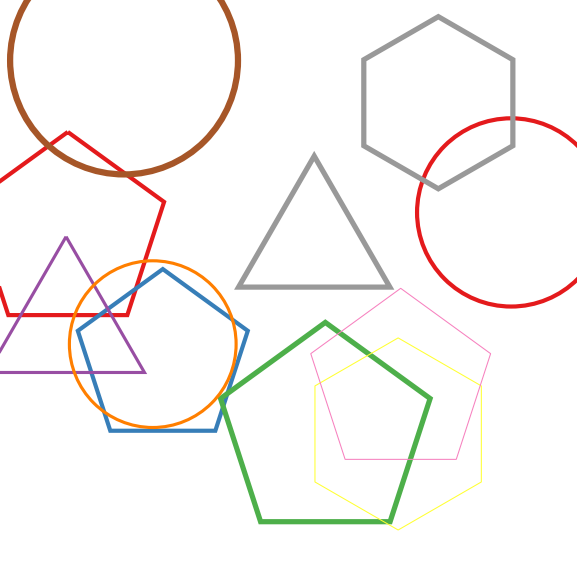[{"shape": "pentagon", "thickness": 2, "radius": 0.88, "center": [0.117, 0.595]}, {"shape": "circle", "thickness": 2, "radius": 0.81, "center": [0.885, 0.631]}, {"shape": "pentagon", "thickness": 2, "radius": 0.77, "center": [0.282, 0.378]}, {"shape": "pentagon", "thickness": 2.5, "radius": 0.95, "center": [0.563, 0.25]}, {"shape": "triangle", "thickness": 1.5, "radius": 0.78, "center": [0.114, 0.433]}, {"shape": "circle", "thickness": 1.5, "radius": 0.72, "center": [0.265, 0.403]}, {"shape": "hexagon", "thickness": 0.5, "radius": 0.83, "center": [0.689, 0.248]}, {"shape": "circle", "thickness": 3, "radius": 0.99, "center": [0.215, 0.894]}, {"shape": "pentagon", "thickness": 0.5, "radius": 0.82, "center": [0.694, 0.336]}, {"shape": "triangle", "thickness": 2.5, "radius": 0.76, "center": [0.544, 0.578]}, {"shape": "hexagon", "thickness": 2.5, "radius": 0.75, "center": [0.759, 0.821]}]